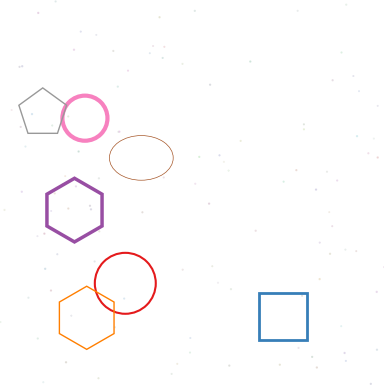[{"shape": "circle", "thickness": 1.5, "radius": 0.4, "center": [0.325, 0.264]}, {"shape": "square", "thickness": 2, "radius": 0.31, "center": [0.735, 0.177]}, {"shape": "hexagon", "thickness": 2.5, "radius": 0.41, "center": [0.193, 0.454]}, {"shape": "hexagon", "thickness": 1, "radius": 0.41, "center": [0.225, 0.175]}, {"shape": "oval", "thickness": 0.5, "radius": 0.41, "center": [0.367, 0.59]}, {"shape": "circle", "thickness": 3, "radius": 0.29, "center": [0.221, 0.693]}, {"shape": "pentagon", "thickness": 1, "radius": 0.33, "center": [0.111, 0.706]}]